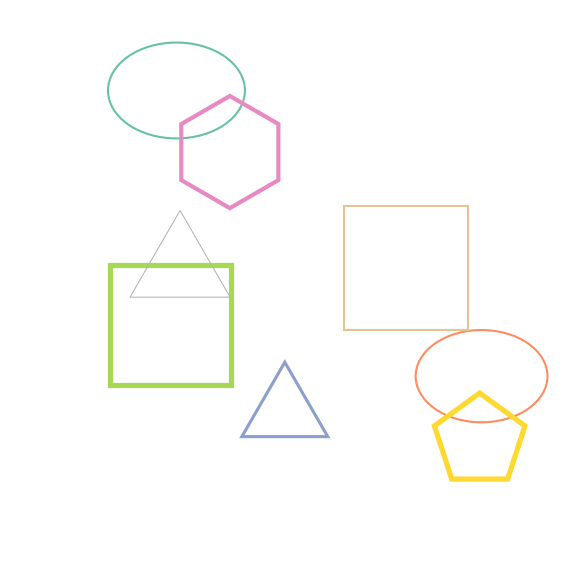[{"shape": "oval", "thickness": 1, "radius": 0.59, "center": [0.306, 0.842]}, {"shape": "oval", "thickness": 1, "radius": 0.57, "center": [0.834, 0.348]}, {"shape": "triangle", "thickness": 1.5, "radius": 0.43, "center": [0.493, 0.286]}, {"shape": "hexagon", "thickness": 2, "radius": 0.49, "center": [0.398, 0.736]}, {"shape": "square", "thickness": 2.5, "radius": 0.52, "center": [0.295, 0.437]}, {"shape": "pentagon", "thickness": 2.5, "radius": 0.41, "center": [0.831, 0.236]}, {"shape": "square", "thickness": 1, "radius": 0.54, "center": [0.704, 0.534]}, {"shape": "triangle", "thickness": 0.5, "radius": 0.5, "center": [0.312, 0.535]}]